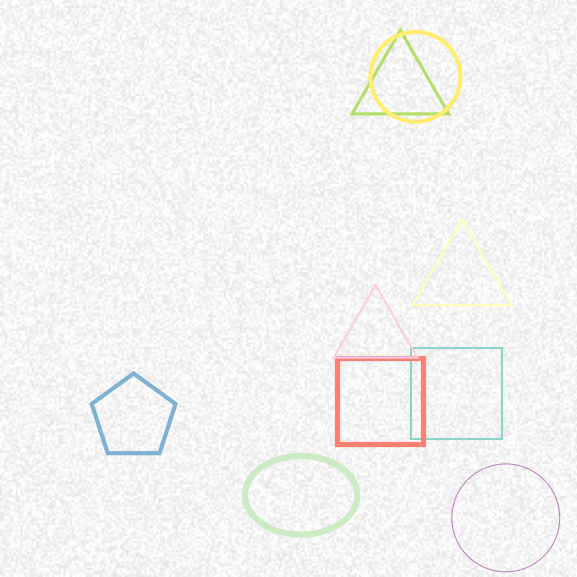[{"shape": "square", "thickness": 1, "radius": 0.39, "center": [0.791, 0.317]}, {"shape": "triangle", "thickness": 1, "radius": 0.5, "center": [0.8, 0.52]}, {"shape": "square", "thickness": 2.5, "radius": 0.37, "center": [0.658, 0.305]}, {"shape": "pentagon", "thickness": 2, "radius": 0.38, "center": [0.231, 0.276]}, {"shape": "triangle", "thickness": 1.5, "radius": 0.48, "center": [0.693, 0.85]}, {"shape": "triangle", "thickness": 1, "radius": 0.42, "center": [0.65, 0.422]}, {"shape": "circle", "thickness": 0.5, "radius": 0.47, "center": [0.876, 0.102]}, {"shape": "oval", "thickness": 3, "radius": 0.49, "center": [0.521, 0.142]}, {"shape": "circle", "thickness": 2, "radius": 0.39, "center": [0.719, 0.866]}]